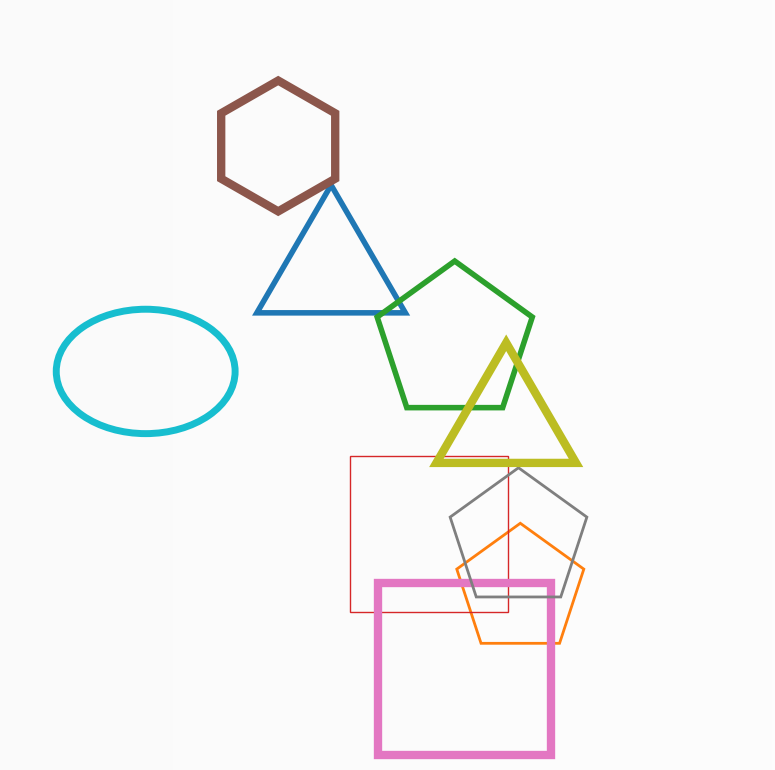[{"shape": "triangle", "thickness": 2, "radius": 0.55, "center": [0.427, 0.649]}, {"shape": "pentagon", "thickness": 1, "radius": 0.43, "center": [0.671, 0.234]}, {"shape": "pentagon", "thickness": 2, "radius": 0.53, "center": [0.587, 0.556]}, {"shape": "square", "thickness": 0.5, "radius": 0.51, "center": [0.554, 0.306]}, {"shape": "hexagon", "thickness": 3, "radius": 0.42, "center": [0.359, 0.81]}, {"shape": "square", "thickness": 3, "radius": 0.56, "center": [0.599, 0.131]}, {"shape": "pentagon", "thickness": 1, "radius": 0.46, "center": [0.669, 0.3]}, {"shape": "triangle", "thickness": 3, "radius": 0.52, "center": [0.653, 0.451]}, {"shape": "oval", "thickness": 2.5, "radius": 0.58, "center": [0.188, 0.518]}]